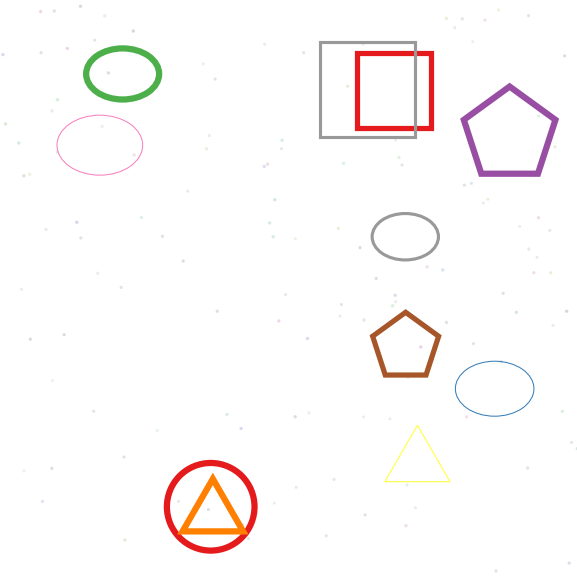[{"shape": "circle", "thickness": 3, "radius": 0.38, "center": [0.365, 0.122]}, {"shape": "square", "thickness": 2.5, "radius": 0.32, "center": [0.683, 0.843]}, {"shape": "oval", "thickness": 0.5, "radius": 0.34, "center": [0.857, 0.326]}, {"shape": "oval", "thickness": 3, "radius": 0.32, "center": [0.212, 0.871]}, {"shape": "pentagon", "thickness": 3, "radius": 0.42, "center": [0.882, 0.766]}, {"shape": "triangle", "thickness": 3, "radius": 0.3, "center": [0.369, 0.109]}, {"shape": "triangle", "thickness": 0.5, "radius": 0.33, "center": [0.723, 0.198]}, {"shape": "pentagon", "thickness": 2.5, "radius": 0.3, "center": [0.702, 0.398]}, {"shape": "oval", "thickness": 0.5, "radius": 0.37, "center": [0.173, 0.748]}, {"shape": "oval", "thickness": 1.5, "radius": 0.29, "center": [0.702, 0.589]}, {"shape": "square", "thickness": 1.5, "radius": 0.41, "center": [0.636, 0.844]}]